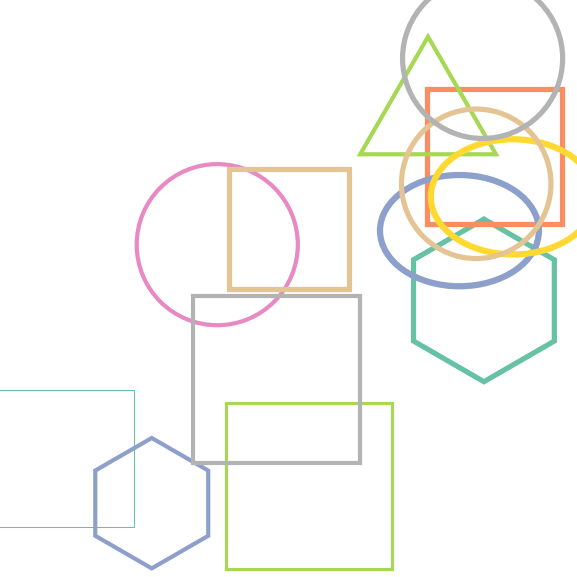[{"shape": "square", "thickness": 0.5, "radius": 0.59, "center": [0.113, 0.205]}, {"shape": "hexagon", "thickness": 2.5, "radius": 0.7, "center": [0.838, 0.479]}, {"shape": "square", "thickness": 2.5, "radius": 0.59, "center": [0.856, 0.729]}, {"shape": "oval", "thickness": 3, "radius": 0.69, "center": [0.796, 0.6]}, {"shape": "hexagon", "thickness": 2, "radius": 0.56, "center": [0.263, 0.128]}, {"shape": "circle", "thickness": 2, "radius": 0.7, "center": [0.376, 0.575]}, {"shape": "triangle", "thickness": 2, "radius": 0.68, "center": [0.741, 0.8]}, {"shape": "square", "thickness": 1.5, "radius": 0.72, "center": [0.535, 0.158]}, {"shape": "oval", "thickness": 3, "radius": 0.71, "center": [0.888, 0.658]}, {"shape": "circle", "thickness": 2.5, "radius": 0.65, "center": [0.825, 0.681]}, {"shape": "square", "thickness": 2.5, "radius": 0.52, "center": [0.501, 0.603]}, {"shape": "square", "thickness": 2, "radius": 0.72, "center": [0.478, 0.342]}, {"shape": "circle", "thickness": 2.5, "radius": 0.69, "center": [0.836, 0.898]}]